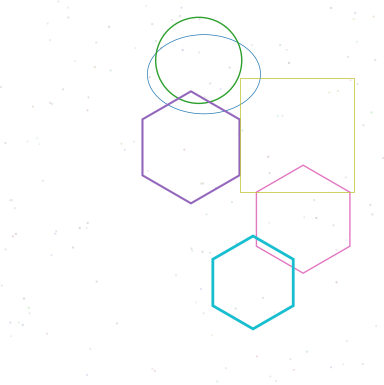[{"shape": "oval", "thickness": 0.5, "radius": 0.73, "center": [0.53, 0.807]}, {"shape": "circle", "thickness": 1, "radius": 0.56, "center": [0.516, 0.843]}, {"shape": "hexagon", "thickness": 1.5, "radius": 0.73, "center": [0.496, 0.617]}, {"shape": "hexagon", "thickness": 1, "radius": 0.7, "center": [0.787, 0.431]}, {"shape": "square", "thickness": 0.5, "radius": 0.74, "center": [0.772, 0.65]}, {"shape": "hexagon", "thickness": 2, "radius": 0.6, "center": [0.657, 0.266]}]